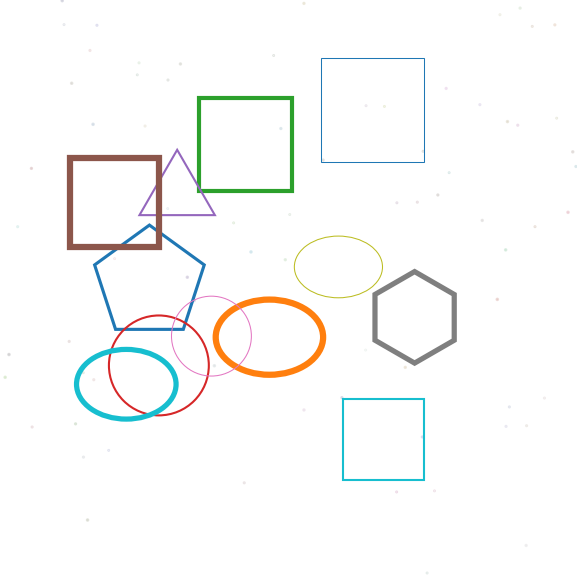[{"shape": "square", "thickness": 0.5, "radius": 0.45, "center": [0.645, 0.808]}, {"shape": "pentagon", "thickness": 1.5, "radius": 0.5, "center": [0.259, 0.51]}, {"shape": "oval", "thickness": 3, "radius": 0.46, "center": [0.467, 0.415]}, {"shape": "square", "thickness": 2, "radius": 0.4, "center": [0.425, 0.749]}, {"shape": "circle", "thickness": 1, "radius": 0.43, "center": [0.275, 0.366]}, {"shape": "triangle", "thickness": 1, "radius": 0.38, "center": [0.307, 0.664]}, {"shape": "square", "thickness": 3, "radius": 0.38, "center": [0.198, 0.649]}, {"shape": "circle", "thickness": 0.5, "radius": 0.35, "center": [0.366, 0.417]}, {"shape": "hexagon", "thickness": 2.5, "radius": 0.4, "center": [0.718, 0.45]}, {"shape": "oval", "thickness": 0.5, "radius": 0.38, "center": [0.586, 0.537]}, {"shape": "oval", "thickness": 2.5, "radius": 0.43, "center": [0.219, 0.334]}, {"shape": "square", "thickness": 1, "radius": 0.35, "center": [0.664, 0.238]}]